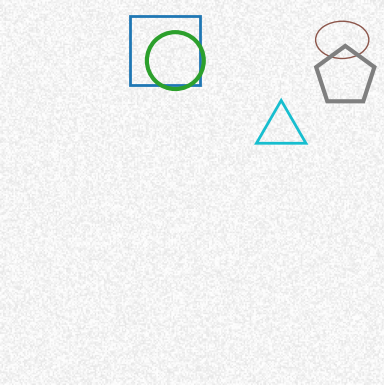[{"shape": "square", "thickness": 2, "radius": 0.45, "center": [0.429, 0.869]}, {"shape": "circle", "thickness": 3, "radius": 0.37, "center": [0.455, 0.843]}, {"shape": "oval", "thickness": 1, "radius": 0.35, "center": [0.889, 0.896]}, {"shape": "pentagon", "thickness": 3, "radius": 0.4, "center": [0.897, 0.801]}, {"shape": "triangle", "thickness": 2, "radius": 0.37, "center": [0.73, 0.665]}]